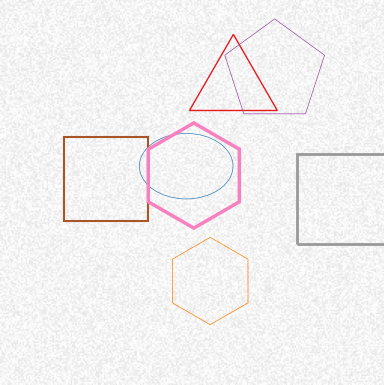[{"shape": "triangle", "thickness": 1, "radius": 0.66, "center": [0.606, 0.779]}, {"shape": "oval", "thickness": 0.5, "radius": 0.61, "center": [0.484, 0.568]}, {"shape": "pentagon", "thickness": 0.5, "radius": 0.68, "center": [0.713, 0.815]}, {"shape": "hexagon", "thickness": 0.5, "radius": 0.57, "center": [0.546, 0.27]}, {"shape": "square", "thickness": 1.5, "radius": 0.55, "center": [0.276, 0.536]}, {"shape": "hexagon", "thickness": 2.5, "radius": 0.68, "center": [0.503, 0.544]}, {"shape": "square", "thickness": 2, "radius": 0.59, "center": [0.887, 0.483]}]